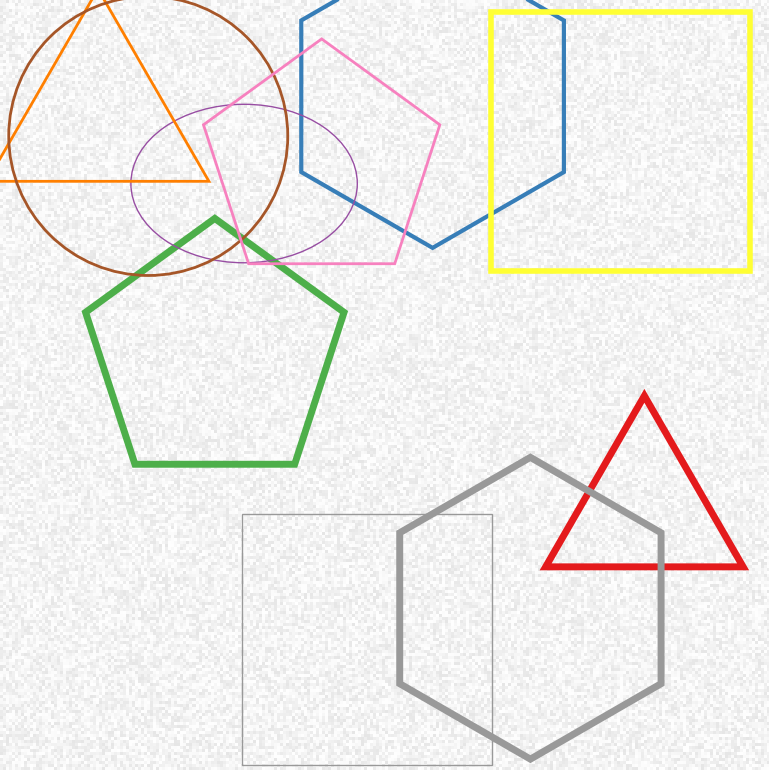[{"shape": "triangle", "thickness": 2.5, "radius": 0.74, "center": [0.837, 0.338]}, {"shape": "hexagon", "thickness": 1.5, "radius": 0.98, "center": [0.562, 0.875]}, {"shape": "pentagon", "thickness": 2.5, "radius": 0.88, "center": [0.279, 0.54]}, {"shape": "oval", "thickness": 0.5, "radius": 0.74, "center": [0.317, 0.762]}, {"shape": "triangle", "thickness": 1, "radius": 0.83, "center": [0.127, 0.848]}, {"shape": "square", "thickness": 2, "radius": 0.84, "center": [0.806, 0.816]}, {"shape": "circle", "thickness": 1, "radius": 0.91, "center": [0.193, 0.823]}, {"shape": "pentagon", "thickness": 1, "radius": 0.81, "center": [0.418, 0.788]}, {"shape": "hexagon", "thickness": 2.5, "radius": 0.98, "center": [0.689, 0.21]}, {"shape": "square", "thickness": 0.5, "radius": 0.81, "center": [0.477, 0.169]}]